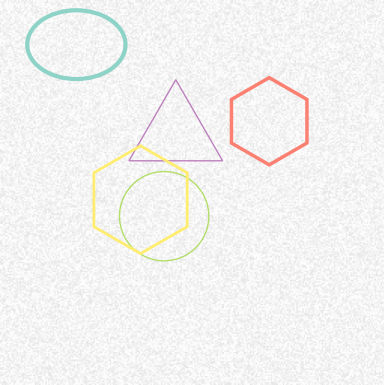[{"shape": "oval", "thickness": 3, "radius": 0.64, "center": [0.198, 0.884]}, {"shape": "hexagon", "thickness": 2.5, "radius": 0.57, "center": [0.699, 0.685]}, {"shape": "circle", "thickness": 1, "radius": 0.58, "center": [0.426, 0.439]}, {"shape": "triangle", "thickness": 1, "radius": 0.7, "center": [0.457, 0.653]}, {"shape": "hexagon", "thickness": 2, "radius": 0.7, "center": [0.365, 0.481]}]